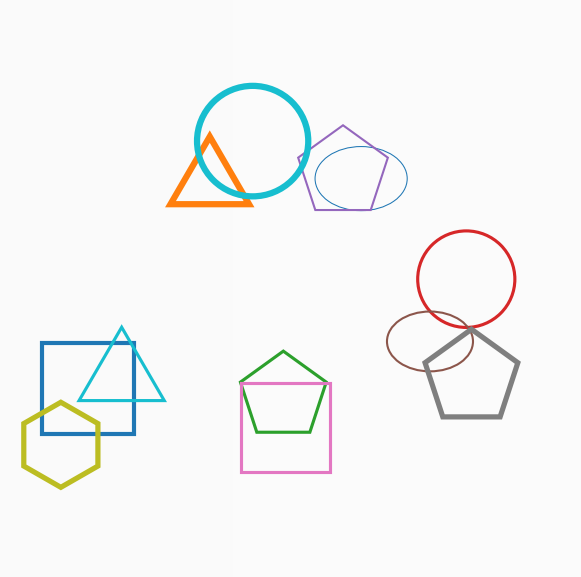[{"shape": "square", "thickness": 2, "radius": 0.39, "center": [0.151, 0.327]}, {"shape": "oval", "thickness": 0.5, "radius": 0.4, "center": [0.621, 0.69]}, {"shape": "triangle", "thickness": 3, "radius": 0.39, "center": [0.361, 0.685]}, {"shape": "pentagon", "thickness": 1.5, "radius": 0.39, "center": [0.487, 0.313]}, {"shape": "circle", "thickness": 1.5, "radius": 0.42, "center": [0.802, 0.516]}, {"shape": "pentagon", "thickness": 1, "radius": 0.41, "center": [0.59, 0.701]}, {"shape": "oval", "thickness": 1, "radius": 0.37, "center": [0.74, 0.408]}, {"shape": "square", "thickness": 1.5, "radius": 0.39, "center": [0.491, 0.259]}, {"shape": "pentagon", "thickness": 2.5, "radius": 0.42, "center": [0.811, 0.345]}, {"shape": "hexagon", "thickness": 2.5, "radius": 0.37, "center": [0.105, 0.229]}, {"shape": "triangle", "thickness": 1.5, "radius": 0.42, "center": [0.209, 0.348]}, {"shape": "circle", "thickness": 3, "radius": 0.48, "center": [0.435, 0.755]}]